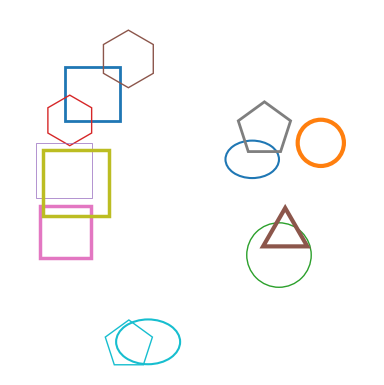[{"shape": "square", "thickness": 2, "radius": 0.36, "center": [0.24, 0.756]}, {"shape": "oval", "thickness": 1.5, "radius": 0.35, "center": [0.655, 0.586]}, {"shape": "circle", "thickness": 3, "radius": 0.3, "center": [0.833, 0.629]}, {"shape": "circle", "thickness": 1, "radius": 0.42, "center": [0.725, 0.338]}, {"shape": "hexagon", "thickness": 1, "radius": 0.33, "center": [0.181, 0.687]}, {"shape": "square", "thickness": 0.5, "radius": 0.36, "center": [0.166, 0.556]}, {"shape": "triangle", "thickness": 3, "radius": 0.33, "center": [0.741, 0.393]}, {"shape": "hexagon", "thickness": 1, "radius": 0.37, "center": [0.333, 0.847]}, {"shape": "square", "thickness": 2.5, "radius": 0.33, "center": [0.17, 0.398]}, {"shape": "pentagon", "thickness": 2, "radius": 0.36, "center": [0.687, 0.664]}, {"shape": "square", "thickness": 2.5, "radius": 0.43, "center": [0.197, 0.525]}, {"shape": "oval", "thickness": 1.5, "radius": 0.42, "center": [0.385, 0.112]}, {"shape": "pentagon", "thickness": 1, "radius": 0.32, "center": [0.335, 0.105]}]